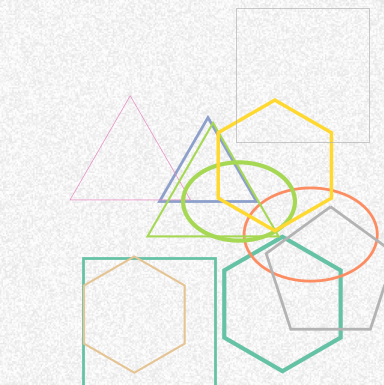[{"shape": "hexagon", "thickness": 3, "radius": 0.87, "center": [0.734, 0.21]}, {"shape": "square", "thickness": 2, "radius": 0.86, "center": [0.387, 0.157]}, {"shape": "oval", "thickness": 2, "radius": 0.86, "center": [0.807, 0.391]}, {"shape": "triangle", "thickness": 2, "radius": 0.73, "center": [0.54, 0.549]}, {"shape": "triangle", "thickness": 0.5, "radius": 0.9, "center": [0.338, 0.571]}, {"shape": "oval", "thickness": 3, "radius": 0.73, "center": [0.621, 0.477]}, {"shape": "triangle", "thickness": 1.5, "radius": 0.98, "center": [0.553, 0.484]}, {"shape": "hexagon", "thickness": 2.5, "radius": 0.85, "center": [0.714, 0.57]}, {"shape": "hexagon", "thickness": 1.5, "radius": 0.75, "center": [0.349, 0.183]}, {"shape": "pentagon", "thickness": 2, "radius": 0.88, "center": [0.859, 0.287]}, {"shape": "square", "thickness": 0.5, "radius": 0.87, "center": [0.786, 0.805]}]